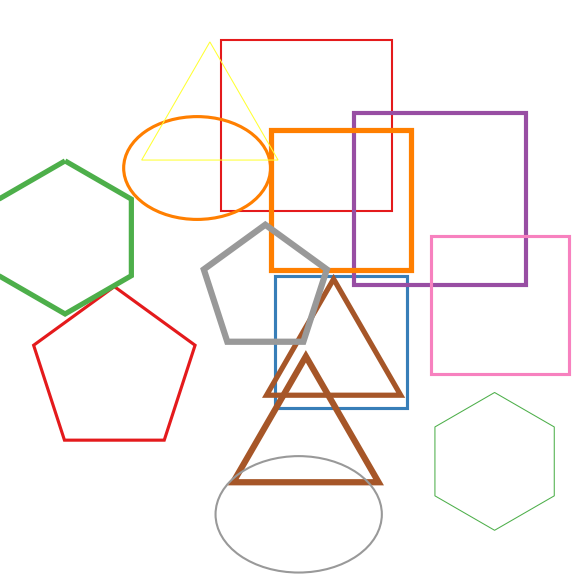[{"shape": "pentagon", "thickness": 1.5, "radius": 0.73, "center": [0.198, 0.356]}, {"shape": "square", "thickness": 1, "radius": 0.74, "center": [0.53, 0.781]}, {"shape": "square", "thickness": 1.5, "radius": 0.57, "center": [0.59, 0.407]}, {"shape": "hexagon", "thickness": 2.5, "radius": 0.66, "center": [0.113, 0.588]}, {"shape": "hexagon", "thickness": 0.5, "radius": 0.6, "center": [0.856, 0.2]}, {"shape": "square", "thickness": 2, "radius": 0.74, "center": [0.762, 0.655]}, {"shape": "oval", "thickness": 1.5, "radius": 0.64, "center": [0.341, 0.708]}, {"shape": "square", "thickness": 2.5, "radius": 0.61, "center": [0.59, 0.652]}, {"shape": "triangle", "thickness": 0.5, "radius": 0.68, "center": [0.363, 0.79]}, {"shape": "triangle", "thickness": 3, "radius": 0.73, "center": [0.53, 0.237]}, {"shape": "triangle", "thickness": 2.5, "radius": 0.67, "center": [0.578, 0.382]}, {"shape": "square", "thickness": 1.5, "radius": 0.6, "center": [0.865, 0.471]}, {"shape": "pentagon", "thickness": 3, "radius": 0.56, "center": [0.459, 0.498]}, {"shape": "oval", "thickness": 1, "radius": 0.72, "center": [0.517, 0.109]}]